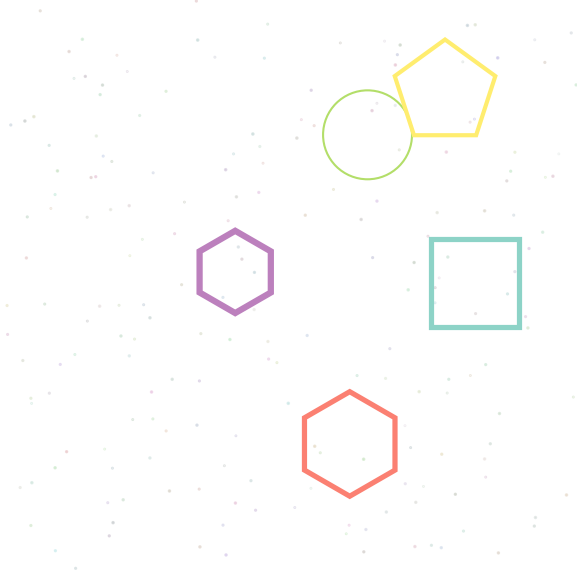[{"shape": "square", "thickness": 2.5, "radius": 0.38, "center": [0.823, 0.508]}, {"shape": "hexagon", "thickness": 2.5, "radius": 0.45, "center": [0.606, 0.23]}, {"shape": "circle", "thickness": 1, "radius": 0.38, "center": [0.636, 0.766]}, {"shape": "hexagon", "thickness": 3, "radius": 0.36, "center": [0.407, 0.528]}, {"shape": "pentagon", "thickness": 2, "radius": 0.46, "center": [0.771, 0.839]}]